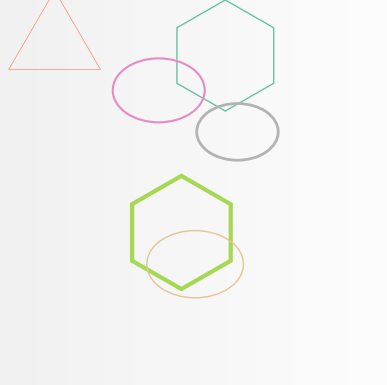[{"shape": "hexagon", "thickness": 1, "radius": 0.72, "center": [0.581, 0.856]}, {"shape": "triangle", "thickness": 0.5, "radius": 0.69, "center": [0.141, 0.888]}, {"shape": "oval", "thickness": 1.5, "radius": 0.59, "center": [0.41, 0.765]}, {"shape": "hexagon", "thickness": 3, "radius": 0.73, "center": [0.468, 0.396]}, {"shape": "oval", "thickness": 1, "radius": 0.62, "center": [0.504, 0.314]}, {"shape": "oval", "thickness": 2, "radius": 0.53, "center": [0.613, 0.658]}]